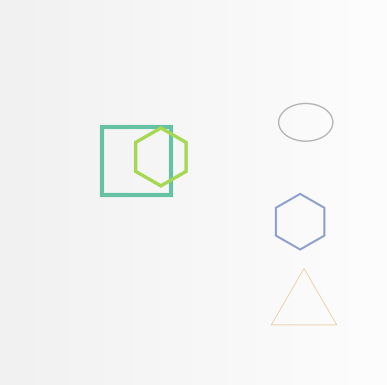[{"shape": "square", "thickness": 3, "radius": 0.44, "center": [0.353, 0.582]}, {"shape": "hexagon", "thickness": 1.5, "radius": 0.36, "center": [0.775, 0.424]}, {"shape": "hexagon", "thickness": 2.5, "radius": 0.38, "center": [0.415, 0.592]}, {"shape": "triangle", "thickness": 0.5, "radius": 0.49, "center": [0.785, 0.205]}, {"shape": "oval", "thickness": 1, "radius": 0.35, "center": [0.789, 0.682]}]